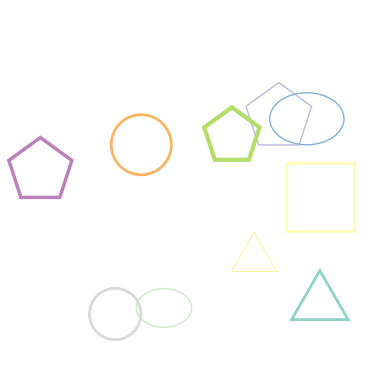[{"shape": "triangle", "thickness": 2, "radius": 0.42, "center": [0.831, 0.212]}, {"shape": "square", "thickness": 2, "radius": 0.44, "center": [0.832, 0.488]}, {"shape": "pentagon", "thickness": 1, "radius": 0.45, "center": [0.724, 0.696]}, {"shape": "oval", "thickness": 1, "radius": 0.48, "center": [0.797, 0.692]}, {"shape": "circle", "thickness": 2, "radius": 0.39, "center": [0.367, 0.624]}, {"shape": "pentagon", "thickness": 3, "radius": 0.38, "center": [0.602, 0.646]}, {"shape": "circle", "thickness": 2, "radius": 0.33, "center": [0.299, 0.184]}, {"shape": "pentagon", "thickness": 2.5, "radius": 0.43, "center": [0.105, 0.557]}, {"shape": "oval", "thickness": 1, "radius": 0.36, "center": [0.426, 0.2]}, {"shape": "triangle", "thickness": 0.5, "radius": 0.34, "center": [0.66, 0.329]}]